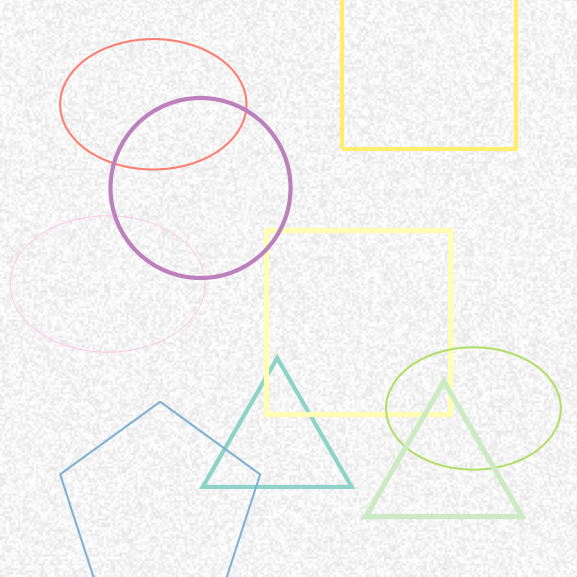[{"shape": "triangle", "thickness": 2, "radius": 0.74, "center": [0.48, 0.23]}, {"shape": "square", "thickness": 2.5, "radius": 0.79, "center": [0.62, 0.441]}, {"shape": "oval", "thickness": 1, "radius": 0.81, "center": [0.265, 0.819]}, {"shape": "pentagon", "thickness": 1, "radius": 0.91, "center": [0.277, 0.121]}, {"shape": "oval", "thickness": 1, "radius": 0.76, "center": [0.82, 0.292]}, {"shape": "oval", "thickness": 0.5, "radius": 0.84, "center": [0.186, 0.507]}, {"shape": "circle", "thickness": 2, "radius": 0.78, "center": [0.347, 0.674]}, {"shape": "triangle", "thickness": 2.5, "radius": 0.78, "center": [0.769, 0.183]}, {"shape": "square", "thickness": 2, "radius": 0.75, "center": [0.743, 0.892]}]